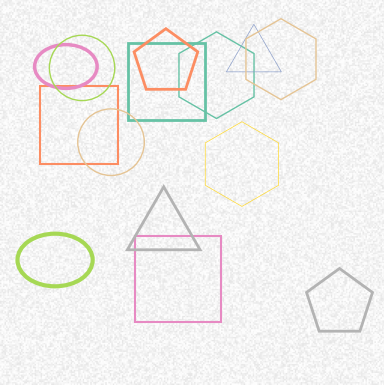[{"shape": "hexagon", "thickness": 1, "radius": 0.56, "center": [0.562, 0.805]}, {"shape": "square", "thickness": 2, "radius": 0.5, "center": [0.432, 0.788]}, {"shape": "pentagon", "thickness": 2, "radius": 0.44, "center": [0.431, 0.838]}, {"shape": "square", "thickness": 1.5, "radius": 0.51, "center": [0.206, 0.676]}, {"shape": "triangle", "thickness": 0.5, "radius": 0.41, "center": [0.659, 0.855]}, {"shape": "square", "thickness": 1.5, "radius": 0.56, "center": [0.463, 0.275]}, {"shape": "oval", "thickness": 2.5, "radius": 0.41, "center": [0.171, 0.827]}, {"shape": "oval", "thickness": 3, "radius": 0.49, "center": [0.143, 0.325]}, {"shape": "circle", "thickness": 1, "radius": 0.42, "center": [0.213, 0.824]}, {"shape": "hexagon", "thickness": 0.5, "radius": 0.55, "center": [0.628, 0.574]}, {"shape": "hexagon", "thickness": 1, "radius": 0.53, "center": [0.73, 0.846]}, {"shape": "circle", "thickness": 1, "radius": 0.43, "center": [0.288, 0.631]}, {"shape": "pentagon", "thickness": 2, "radius": 0.45, "center": [0.882, 0.213]}, {"shape": "triangle", "thickness": 2, "radius": 0.54, "center": [0.425, 0.406]}]